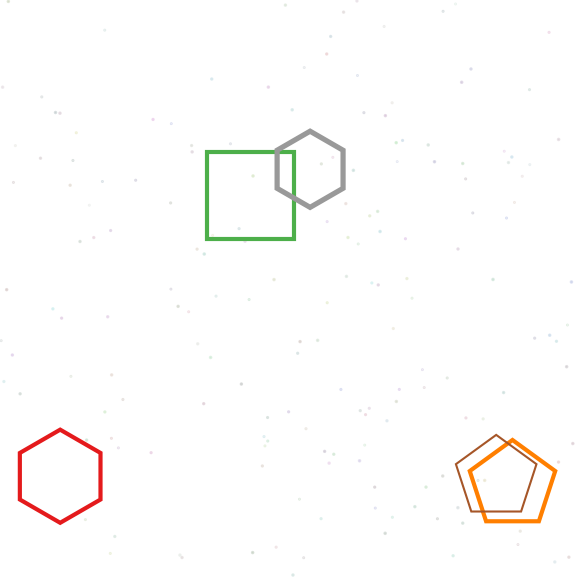[{"shape": "hexagon", "thickness": 2, "radius": 0.4, "center": [0.104, 0.174]}, {"shape": "square", "thickness": 2, "radius": 0.38, "center": [0.433, 0.661]}, {"shape": "pentagon", "thickness": 2, "radius": 0.39, "center": [0.887, 0.159]}, {"shape": "pentagon", "thickness": 1, "radius": 0.37, "center": [0.859, 0.173]}, {"shape": "hexagon", "thickness": 2.5, "radius": 0.33, "center": [0.537, 0.706]}]